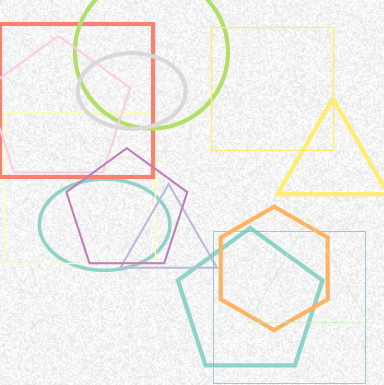[{"shape": "pentagon", "thickness": 3, "radius": 0.99, "center": [0.65, 0.211]}, {"shape": "oval", "thickness": 2.5, "radius": 0.85, "center": [0.272, 0.416]}, {"shape": "square", "thickness": 1, "radius": 0.98, "center": [0.206, 0.513]}, {"shape": "triangle", "thickness": 1.5, "radius": 0.72, "center": [0.438, 0.377]}, {"shape": "square", "thickness": 3, "radius": 0.99, "center": [0.198, 0.739]}, {"shape": "square", "thickness": 0.5, "radius": 0.99, "center": [0.752, 0.202]}, {"shape": "hexagon", "thickness": 3, "radius": 0.8, "center": [0.712, 0.303]}, {"shape": "circle", "thickness": 3, "radius": 0.99, "center": [0.393, 0.865]}, {"shape": "pentagon", "thickness": 1.5, "radius": 0.98, "center": [0.152, 0.711]}, {"shape": "oval", "thickness": 3, "radius": 0.7, "center": [0.342, 0.764]}, {"shape": "pentagon", "thickness": 1.5, "radius": 0.83, "center": [0.329, 0.45]}, {"shape": "triangle", "thickness": 0.5, "radius": 0.9, "center": [0.801, 0.252]}, {"shape": "triangle", "thickness": 3, "radius": 0.83, "center": [0.865, 0.579]}, {"shape": "square", "thickness": 1, "radius": 0.8, "center": [0.707, 0.77]}]